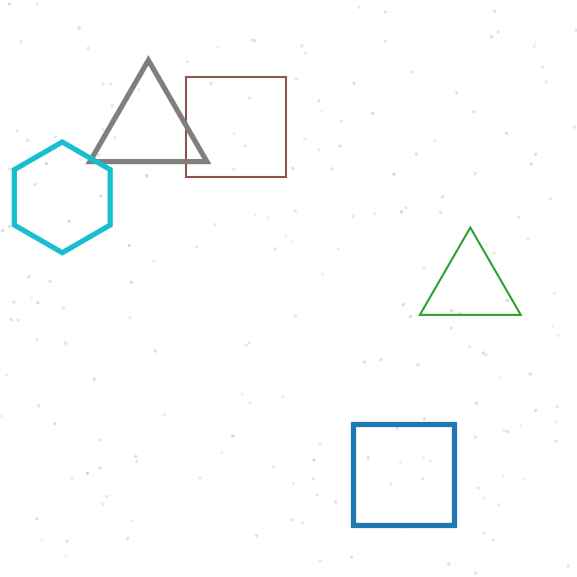[{"shape": "square", "thickness": 2.5, "radius": 0.44, "center": [0.698, 0.178]}, {"shape": "triangle", "thickness": 1, "radius": 0.5, "center": [0.814, 0.504]}, {"shape": "square", "thickness": 1, "radius": 0.43, "center": [0.408, 0.78]}, {"shape": "triangle", "thickness": 2.5, "radius": 0.58, "center": [0.257, 0.778]}, {"shape": "hexagon", "thickness": 2.5, "radius": 0.48, "center": [0.108, 0.657]}]